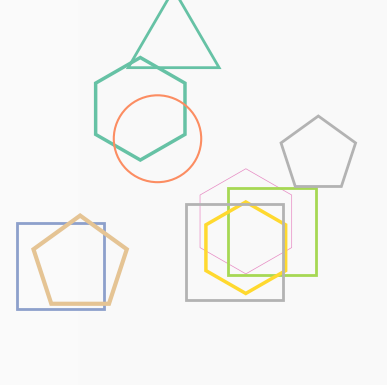[{"shape": "triangle", "thickness": 2, "radius": 0.68, "center": [0.448, 0.892]}, {"shape": "hexagon", "thickness": 2.5, "radius": 0.67, "center": [0.362, 0.717]}, {"shape": "circle", "thickness": 1.5, "radius": 0.56, "center": [0.406, 0.64]}, {"shape": "square", "thickness": 2, "radius": 0.56, "center": [0.156, 0.31]}, {"shape": "hexagon", "thickness": 0.5, "radius": 0.68, "center": [0.634, 0.425]}, {"shape": "square", "thickness": 2, "radius": 0.56, "center": [0.702, 0.398]}, {"shape": "hexagon", "thickness": 2.5, "radius": 0.59, "center": [0.634, 0.357]}, {"shape": "pentagon", "thickness": 3, "radius": 0.63, "center": [0.207, 0.313]}, {"shape": "square", "thickness": 2, "radius": 0.62, "center": [0.606, 0.346]}, {"shape": "pentagon", "thickness": 2, "radius": 0.51, "center": [0.821, 0.597]}]